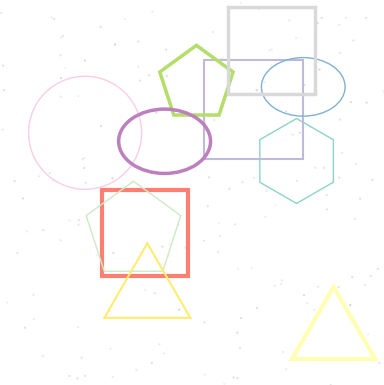[{"shape": "hexagon", "thickness": 1, "radius": 0.55, "center": [0.77, 0.582]}, {"shape": "triangle", "thickness": 3, "radius": 0.62, "center": [0.867, 0.13]}, {"shape": "square", "thickness": 1.5, "radius": 0.64, "center": [0.658, 0.715]}, {"shape": "square", "thickness": 3, "radius": 0.56, "center": [0.376, 0.395]}, {"shape": "oval", "thickness": 1, "radius": 0.54, "center": [0.788, 0.774]}, {"shape": "pentagon", "thickness": 2.5, "radius": 0.5, "center": [0.51, 0.782]}, {"shape": "circle", "thickness": 1, "radius": 0.73, "center": [0.221, 0.655]}, {"shape": "square", "thickness": 2.5, "radius": 0.57, "center": [0.704, 0.869]}, {"shape": "oval", "thickness": 2.5, "radius": 0.6, "center": [0.427, 0.633]}, {"shape": "pentagon", "thickness": 1, "radius": 0.65, "center": [0.347, 0.4]}, {"shape": "triangle", "thickness": 1.5, "radius": 0.65, "center": [0.383, 0.239]}]